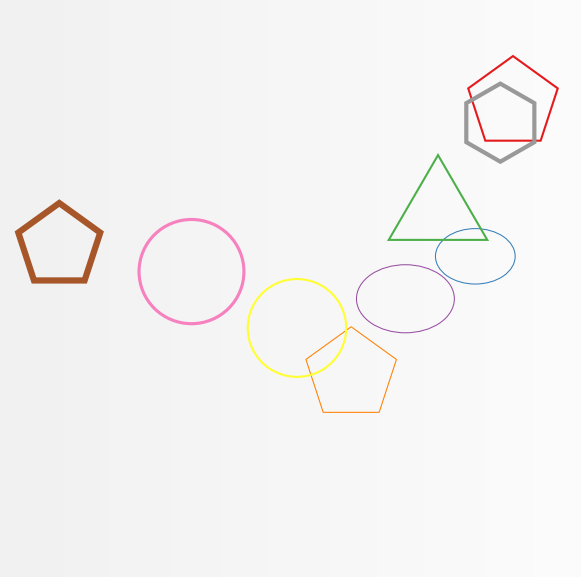[{"shape": "pentagon", "thickness": 1, "radius": 0.4, "center": [0.883, 0.821]}, {"shape": "oval", "thickness": 0.5, "radius": 0.34, "center": [0.818, 0.555]}, {"shape": "triangle", "thickness": 1, "radius": 0.49, "center": [0.754, 0.633]}, {"shape": "oval", "thickness": 0.5, "radius": 0.42, "center": [0.697, 0.482]}, {"shape": "pentagon", "thickness": 0.5, "radius": 0.41, "center": [0.604, 0.351]}, {"shape": "circle", "thickness": 1, "radius": 0.42, "center": [0.511, 0.431]}, {"shape": "pentagon", "thickness": 3, "radius": 0.37, "center": [0.102, 0.573]}, {"shape": "circle", "thickness": 1.5, "radius": 0.45, "center": [0.329, 0.529]}, {"shape": "hexagon", "thickness": 2, "radius": 0.34, "center": [0.861, 0.787]}]